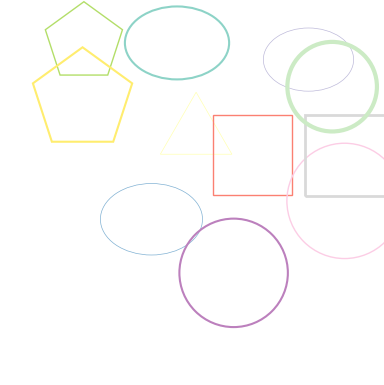[{"shape": "oval", "thickness": 1.5, "radius": 0.68, "center": [0.46, 0.889]}, {"shape": "triangle", "thickness": 0.5, "radius": 0.54, "center": [0.509, 0.653]}, {"shape": "oval", "thickness": 0.5, "radius": 0.59, "center": [0.801, 0.845]}, {"shape": "square", "thickness": 1, "radius": 0.52, "center": [0.657, 0.597]}, {"shape": "oval", "thickness": 0.5, "radius": 0.66, "center": [0.393, 0.43]}, {"shape": "pentagon", "thickness": 1, "radius": 0.53, "center": [0.218, 0.89]}, {"shape": "circle", "thickness": 1, "radius": 0.75, "center": [0.895, 0.478]}, {"shape": "square", "thickness": 2, "radius": 0.53, "center": [0.899, 0.596]}, {"shape": "circle", "thickness": 1.5, "radius": 0.7, "center": [0.607, 0.291]}, {"shape": "circle", "thickness": 3, "radius": 0.58, "center": [0.863, 0.775]}, {"shape": "pentagon", "thickness": 1.5, "radius": 0.68, "center": [0.214, 0.742]}]